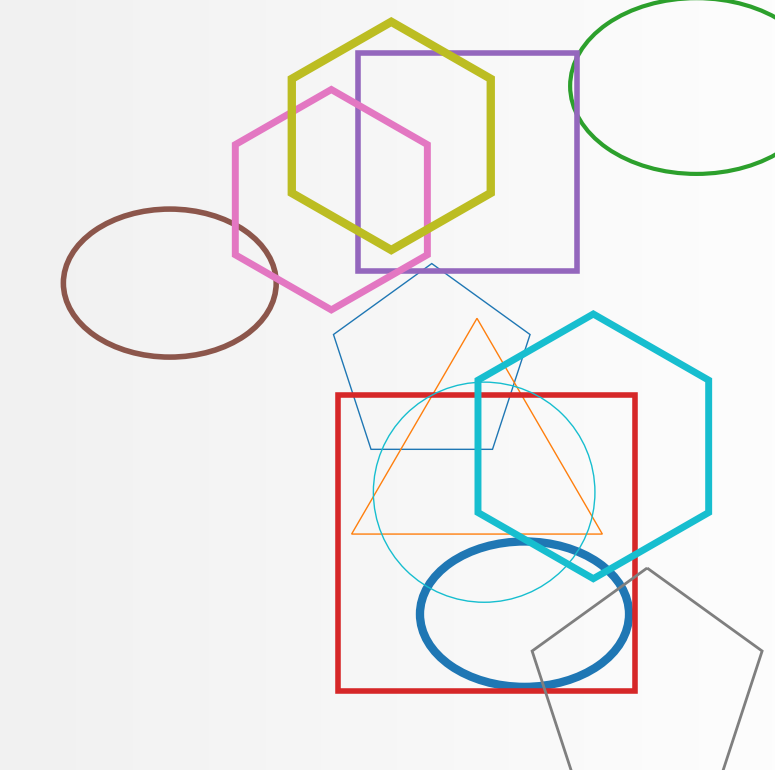[{"shape": "pentagon", "thickness": 0.5, "radius": 0.67, "center": [0.557, 0.524]}, {"shape": "oval", "thickness": 3, "radius": 0.67, "center": [0.677, 0.202]}, {"shape": "triangle", "thickness": 0.5, "radius": 0.93, "center": [0.615, 0.4]}, {"shape": "oval", "thickness": 1.5, "radius": 0.82, "center": [0.899, 0.888]}, {"shape": "square", "thickness": 2, "radius": 0.96, "center": [0.628, 0.295]}, {"shape": "square", "thickness": 2, "radius": 0.71, "center": [0.603, 0.79]}, {"shape": "oval", "thickness": 2, "radius": 0.69, "center": [0.219, 0.632]}, {"shape": "hexagon", "thickness": 2.5, "radius": 0.72, "center": [0.428, 0.741]}, {"shape": "pentagon", "thickness": 1, "radius": 0.78, "center": [0.835, 0.106]}, {"shape": "hexagon", "thickness": 3, "radius": 0.74, "center": [0.505, 0.824]}, {"shape": "hexagon", "thickness": 2.5, "radius": 0.86, "center": [0.766, 0.42]}, {"shape": "circle", "thickness": 0.5, "radius": 0.71, "center": [0.625, 0.361]}]